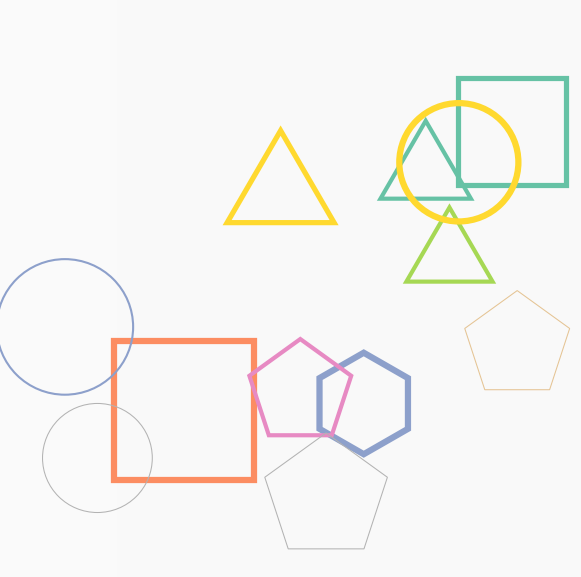[{"shape": "square", "thickness": 2.5, "radius": 0.46, "center": [0.881, 0.772]}, {"shape": "triangle", "thickness": 2, "radius": 0.45, "center": [0.732, 0.7]}, {"shape": "square", "thickness": 3, "radius": 0.6, "center": [0.317, 0.288]}, {"shape": "circle", "thickness": 1, "radius": 0.59, "center": [0.112, 0.433]}, {"shape": "hexagon", "thickness": 3, "radius": 0.44, "center": [0.626, 0.3]}, {"shape": "pentagon", "thickness": 2, "radius": 0.46, "center": [0.517, 0.32]}, {"shape": "triangle", "thickness": 2, "radius": 0.43, "center": [0.773, 0.554]}, {"shape": "circle", "thickness": 3, "radius": 0.51, "center": [0.789, 0.718]}, {"shape": "triangle", "thickness": 2.5, "radius": 0.53, "center": [0.483, 0.667]}, {"shape": "pentagon", "thickness": 0.5, "radius": 0.47, "center": [0.89, 0.401]}, {"shape": "pentagon", "thickness": 0.5, "radius": 0.55, "center": [0.561, 0.138]}, {"shape": "circle", "thickness": 0.5, "radius": 0.47, "center": [0.168, 0.206]}]